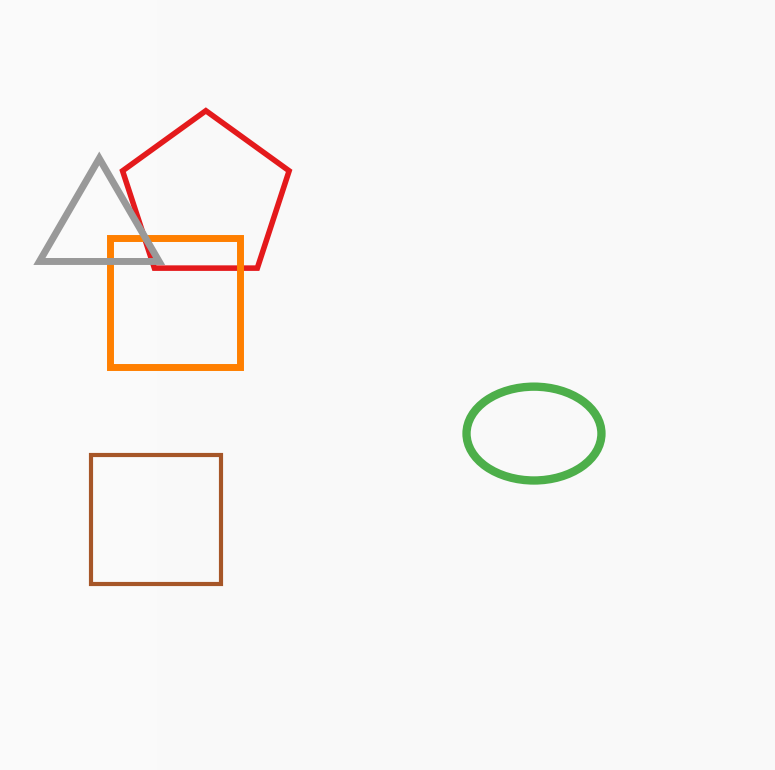[{"shape": "pentagon", "thickness": 2, "radius": 0.56, "center": [0.266, 0.743]}, {"shape": "oval", "thickness": 3, "radius": 0.44, "center": [0.689, 0.437]}, {"shape": "square", "thickness": 2.5, "radius": 0.42, "center": [0.225, 0.608]}, {"shape": "square", "thickness": 1.5, "radius": 0.42, "center": [0.201, 0.325]}, {"shape": "triangle", "thickness": 2.5, "radius": 0.45, "center": [0.128, 0.705]}]